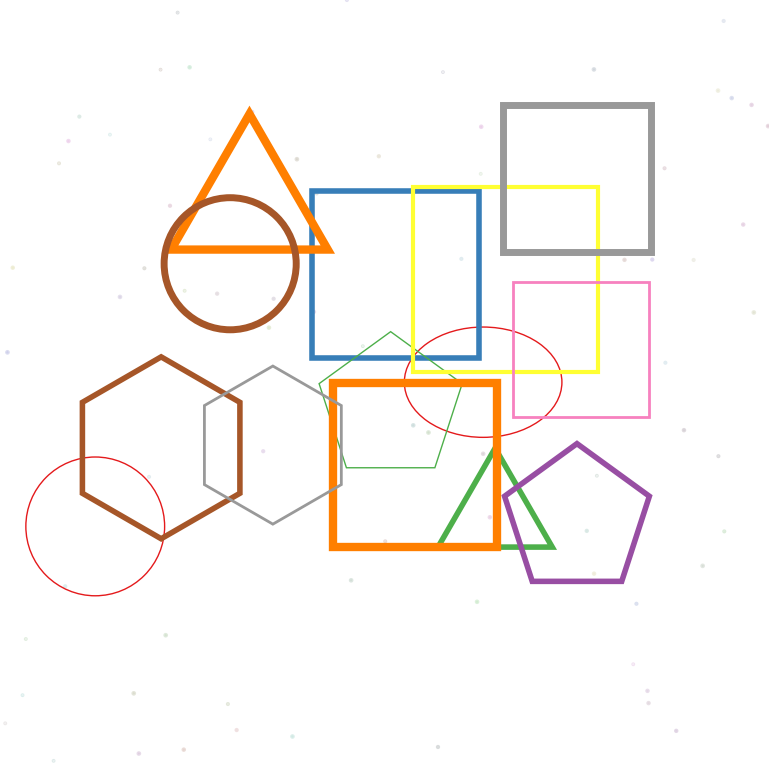[{"shape": "circle", "thickness": 0.5, "radius": 0.45, "center": [0.124, 0.316]}, {"shape": "oval", "thickness": 0.5, "radius": 0.51, "center": [0.627, 0.504]}, {"shape": "square", "thickness": 2, "radius": 0.54, "center": [0.514, 0.643]}, {"shape": "pentagon", "thickness": 0.5, "radius": 0.49, "center": [0.507, 0.472]}, {"shape": "triangle", "thickness": 2, "radius": 0.43, "center": [0.643, 0.332]}, {"shape": "pentagon", "thickness": 2, "radius": 0.49, "center": [0.749, 0.325]}, {"shape": "triangle", "thickness": 3, "radius": 0.59, "center": [0.324, 0.735]}, {"shape": "square", "thickness": 3, "radius": 0.53, "center": [0.539, 0.396]}, {"shape": "square", "thickness": 1.5, "radius": 0.6, "center": [0.657, 0.637]}, {"shape": "circle", "thickness": 2.5, "radius": 0.43, "center": [0.299, 0.657]}, {"shape": "hexagon", "thickness": 2, "radius": 0.59, "center": [0.209, 0.418]}, {"shape": "square", "thickness": 1, "radius": 0.44, "center": [0.755, 0.546]}, {"shape": "square", "thickness": 2.5, "radius": 0.48, "center": [0.75, 0.768]}, {"shape": "hexagon", "thickness": 1, "radius": 0.51, "center": [0.354, 0.422]}]